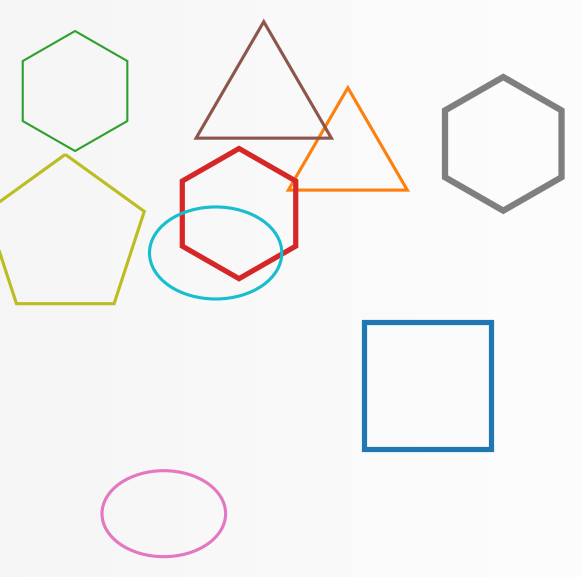[{"shape": "square", "thickness": 2.5, "radius": 0.55, "center": [0.736, 0.331]}, {"shape": "triangle", "thickness": 1.5, "radius": 0.59, "center": [0.598, 0.729]}, {"shape": "hexagon", "thickness": 1, "radius": 0.52, "center": [0.129, 0.841]}, {"shape": "hexagon", "thickness": 2.5, "radius": 0.56, "center": [0.411, 0.629]}, {"shape": "triangle", "thickness": 1.5, "radius": 0.67, "center": [0.454, 0.827]}, {"shape": "oval", "thickness": 1.5, "radius": 0.53, "center": [0.282, 0.11]}, {"shape": "hexagon", "thickness": 3, "radius": 0.58, "center": [0.866, 0.75]}, {"shape": "pentagon", "thickness": 1.5, "radius": 0.71, "center": [0.112, 0.589]}, {"shape": "oval", "thickness": 1.5, "radius": 0.57, "center": [0.371, 0.561]}]